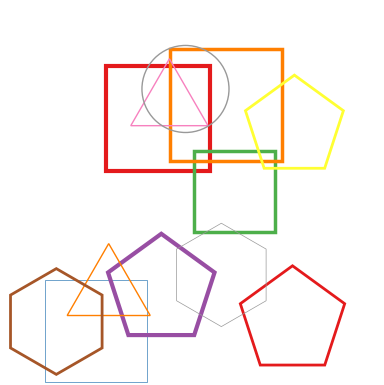[{"shape": "square", "thickness": 3, "radius": 0.68, "center": [0.41, 0.692]}, {"shape": "pentagon", "thickness": 2, "radius": 0.71, "center": [0.76, 0.167]}, {"shape": "square", "thickness": 0.5, "radius": 0.66, "center": [0.249, 0.141]}, {"shape": "square", "thickness": 2.5, "radius": 0.53, "center": [0.609, 0.503]}, {"shape": "pentagon", "thickness": 3, "radius": 0.73, "center": [0.419, 0.247]}, {"shape": "square", "thickness": 2.5, "radius": 0.73, "center": [0.586, 0.728]}, {"shape": "triangle", "thickness": 1, "radius": 0.62, "center": [0.282, 0.243]}, {"shape": "pentagon", "thickness": 2, "radius": 0.67, "center": [0.765, 0.671]}, {"shape": "hexagon", "thickness": 2, "radius": 0.69, "center": [0.146, 0.165]}, {"shape": "triangle", "thickness": 1, "radius": 0.58, "center": [0.44, 0.731]}, {"shape": "hexagon", "thickness": 0.5, "radius": 0.67, "center": [0.575, 0.286]}, {"shape": "circle", "thickness": 1, "radius": 0.57, "center": [0.482, 0.769]}]